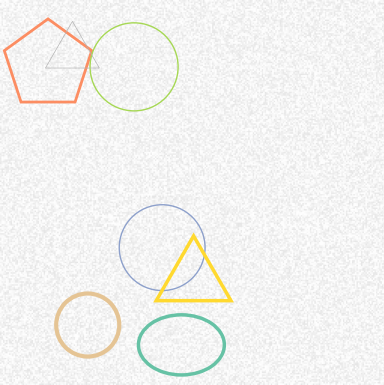[{"shape": "oval", "thickness": 2.5, "radius": 0.56, "center": [0.471, 0.104]}, {"shape": "pentagon", "thickness": 2, "radius": 0.6, "center": [0.125, 0.832]}, {"shape": "circle", "thickness": 1, "radius": 0.56, "center": [0.421, 0.357]}, {"shape": "circle", "thickness": 1, "radius": 0.57, "center": [0.348, 0.826]}, {"shape": "triangle", "thickness": 2.5, "radius": 0.56, "center": [0.503, 0.275]}, {"shape": "circle", "thickness": 3, "radius": 0.41, "center": [0.228, 0.156]}, {"shape": "triangle", "thickness": 0.5, "radius": 0.4, "center": [0.188, 0.864]}]